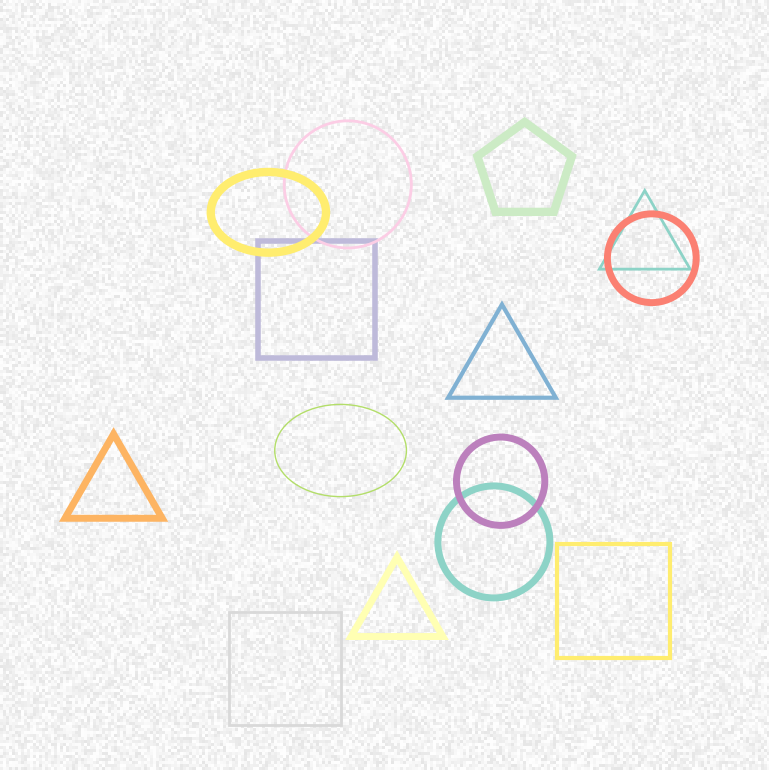[{"shape": "triangle", "thickness": 1, "radius": 0.34, "center": [0.837, 0.685]}, {"shape": "circle", "thickness": 2.5, "radius": 0.36, "center": [0.641, 0.296]}, {"shape": "triangle", "thickness": 2.5, "radius": 0.34, "center": [0.516, 0.208]}, {"shape": "square", "thickness": 2, "radius": 0.38, "center": [0.411, 0.611]}, {"shape": "circle", "thickness": 2.5, "radius": 0.29, "center": [0.847, 0.665]}, {"shape": "triangle", "thickness": 1.5, "radius": 0.4, "center": [0.652, 0.524]}, {"shape": "triangle", "thickness": 2.5, "radius": 0.36, "center": [0.148, 0.363]}, {"shape": "oval", "thickness": 0.5, "radius": 0.43, "center": [0.442, 0.415]}, {"shape": "circle", "thickness": 1, "radius": 0.41, "center": [0.452, 0.761]}, {"shape": "square", "thickness": 1, "radius": 0.36, "center": [0.37, 0.132]}, {"shape": "circle", "thickness": 2.5, "radius": 0.29, "center": [0.65, 0.375]}, {"shape": "pentagon", "thickness": 3, "radius": 0.32, "center": [0.681, 0.777]}, {"shape": "square", "thickness": 1.5, "radius": 0.37, "center": [0.797, 0.219]}, {"shape": "oval", "thickness": 3, "radius": 0.37, "center": [0.349, 0.724]}]